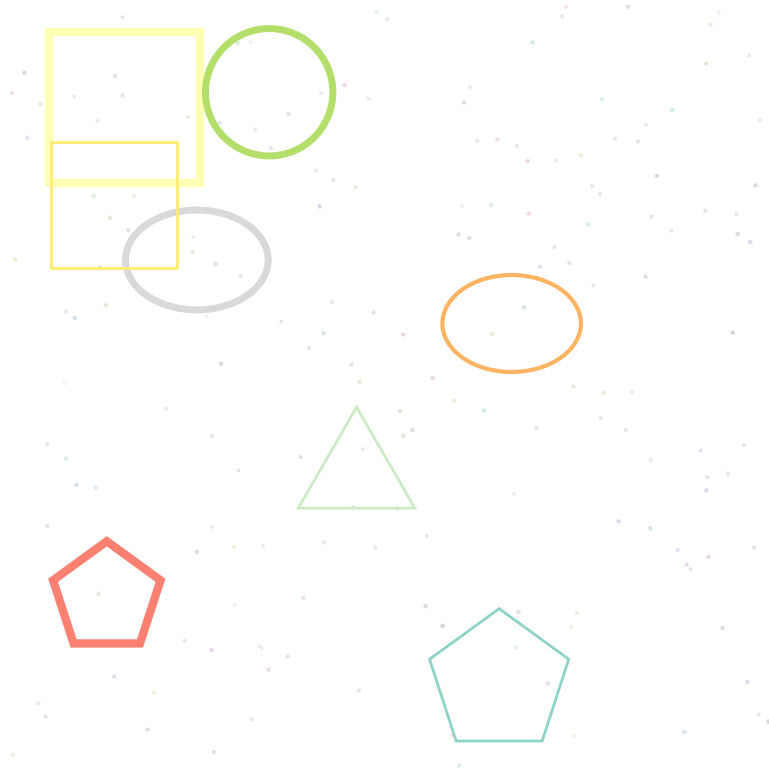[{"shape": "pentagon", "thickness": 1, "radius": 0.48, "center": [0.648, 0.114]}, {"shape": "square", "thickness": 3, "radius": 0.49, "center": [0.162, 0.861]}, {"shape": "pentagon", "thickness": 3, "radius": 0.37, "center": [0.139, 0.224]}, {"shape": "oval", "thickness": 1.5, "radius": 0.45, "center": [0.665, 0.58]}, {"shape": "circle", "thickness": 2.5, "radius": 0.41, "center": [0.35, 0.88]}, {"shape": "oval", "thickness": 2.5, "radius": 0.46, "center": [0.256, 0.662]}, {"shape": "triangle", "thickness": 1, "radius": 0.44, "center": [0.463, 0.384]}, {"shape": "square", "thickness": 1, "radius": 0.41, "center": [0.148, 0.734]}]